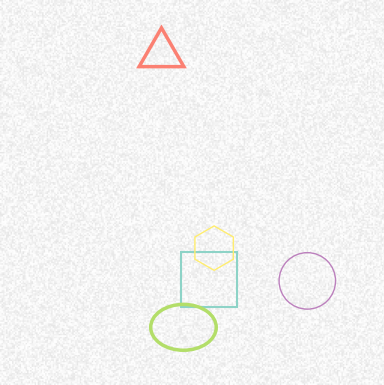[{"shape": "square", "thickness": 1.5, "radius": 0.36, "center": [0.544, 0.274]}, {"shape": "triangle", "thickness": 2.5, "radius": 0.34, "center": [0.419, 0.86]}, {"shape": "oval", "thickness": 2.5, "radius": 0.43, "center": [0.477, 0.15]}, {"shape": "circle", "thickness": 1, "radius": 0.37, "center": [0.798, 0.27]}, {"shape": "hexagon", "thickness": 1, "radius": 0.29, "center": [0.556, 0.356]}]